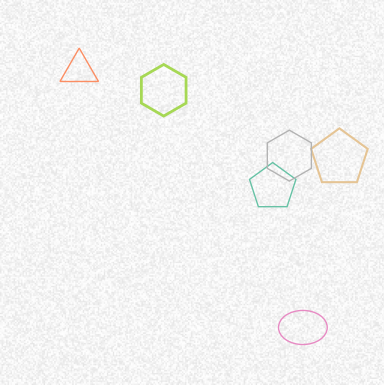[{"shape": "pentagon", "thickness": 1, "radius": 0.32, "center": [0.708, 0.514]}, {"shape": "triangle", "thickness": 1, "radius": 0.29, "center": [0.206, 0.817]}, {"shape": "oval", "thickness": 1, "radius": 0.32, "center": [0.787, 0.149]}, {"shape": "hexagon", "thickness": 2, "radius": 0.34, "center": [0.425, 0.766]}, {"shape": "pentagon", "thickness": 1.5, "radius": 0.39, "center": [0.882, 0.589]}, {"shape": "hexagon", "thickness": 1, "radius": 0.33, "center": [0.752, 0.596]}]